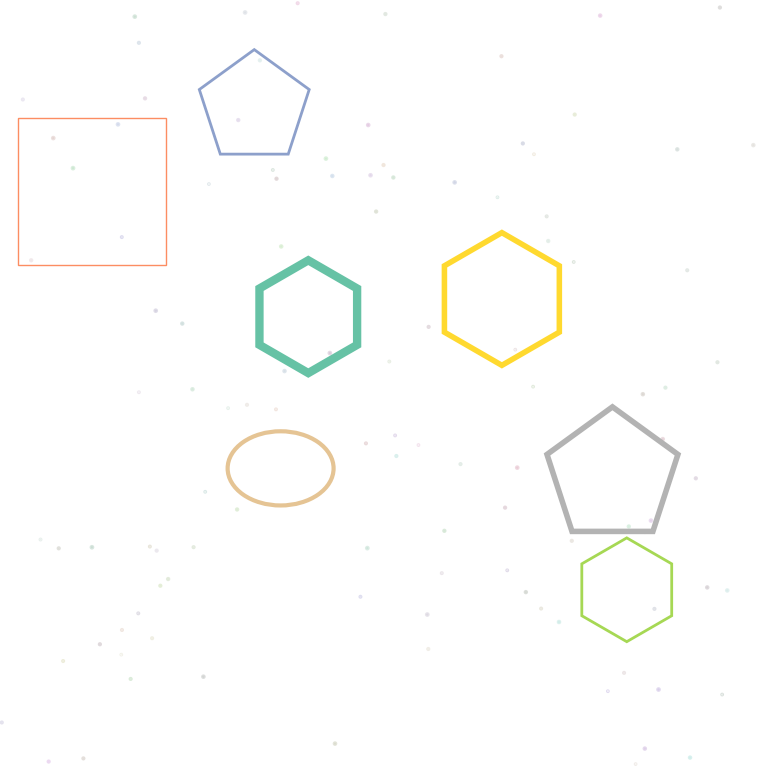[{"shape": "hexagon", "thickness": 3, "radius": 0.37, "center": [0.4, 0.589]}, {"shape": "square", "thickness": 0.5, "radius": 0.48, "center": [0.119, 0.752]}, {"shape": "pentagon", "thickness": 1, "radius": 0.38, "center": [0.33, 0.861]}, {"shape": "hexagon", "thickness": 1, "radius": 0.34, "center": [0.814, 0.234]}, {"shape": "hexagon", "thickness": 2, "radius": 0.43, "center": [0.652, 0.612]}, {"shape": "oval", "thickness": 1.5, "radius": 0.34, "center": [0.364, 0.392]}, {"shape": "pentagon", "thickness": 2, "radius": 0.45, "center": [0.795, 0.382]}]